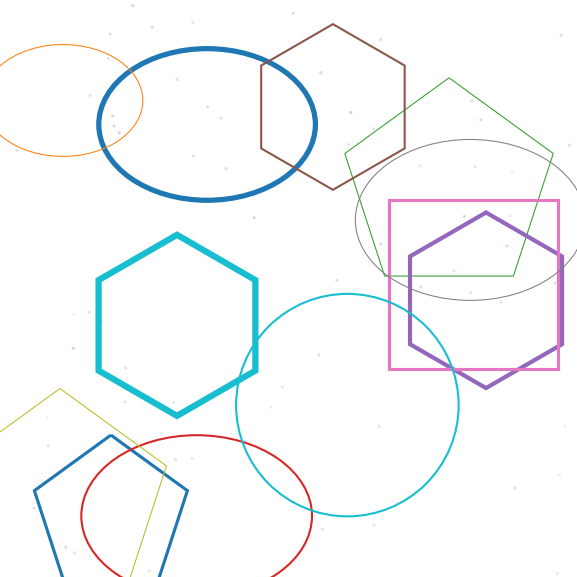[{"shape": "oval", "thickness": 2.5, "radius": 0.94, "center": [0.359, 0.784]}, {"shape": "pentagon", "thickness": 1.5, "radius": 0.7, "center": [0.192, 0.106]}, {"shape": "oval", "thickness": 0.5, "radius": 0.69, "center": [0.109, 0.825]}, {"shape": "pentagon", "thickness": 0.5, "radius": 0.95, "center": [0.778, 0.675]}, {"shape": "oval", "thickness": 1, "radius": 1.0, "center": [0.341, 0.106]}, {"shape": "hexagon", "thickness": 2, "radius": 0.76, "center": [0.842, 0.479]}, {"shape": "hexagon", "thickness": 1, "radius": 0.72, "center": [0.576, 0.814]}, {"shape": "square", "thickness": 1.5, "radius": 0.73, "center": [0.82, 0.506]}, {"shape": "oval", "thickness": 0.5, "radius": 1.0, "center": [0.814, 0.618]}, {"shape": "pentagon", "thickness": 0.5, "radius": 0.97, "center": [0.104, 0.132]}, {"shape": "circle", "thickness": 1, "radius": 0.96, "center": [0.602, 0.298]}, {"shape": "hexagon", "thickness": 3, "radius": 0.78, "center": [0.306, 0.436]}]